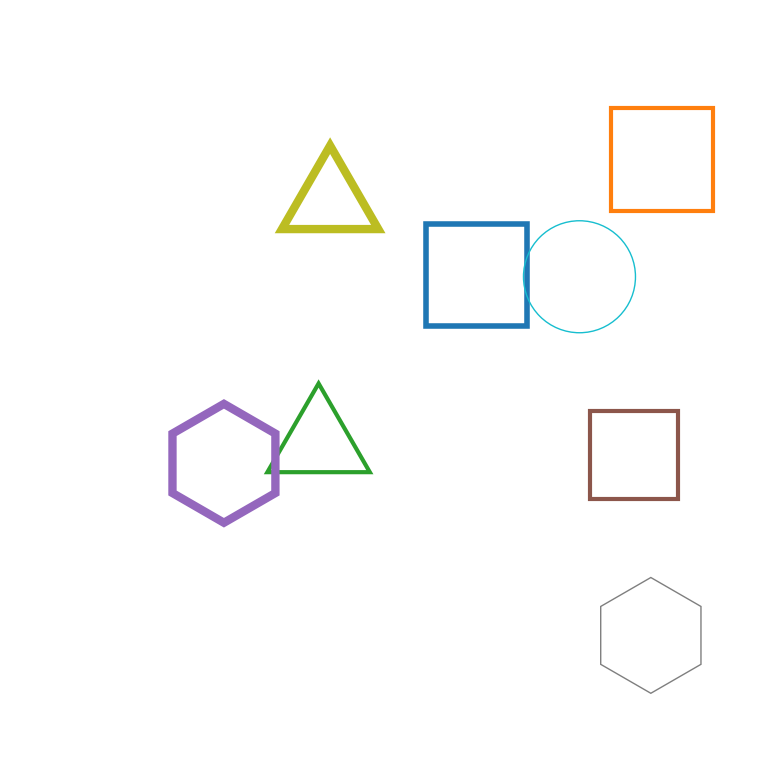[{"shape": "square", "thickness": 2, "radius": 0.33, "center": [0.619, 0.642]}, {"shape": "square", "thickness": 1.5, "radius": 0.33, "center": [0.859, 0.793]}, {"shape": "triangle", "thickness": 1.5, "radius": 0.38, "center": [0.414, 0.425]}, {"shape": "hexagon", "thickness": 3, "radius": 0.39, "center": [0.291, 0.398]}, {"shape": "square", "thickness": 1.5, "radius": 0.29, "center": [0.823, 0.41]}, {"shape": "hexagon", "thickness": 0.5, "radius": 0.38, "center": [0.845, 0.175]}, {"shape": "triangle", "thickness": 3, "radius": 0.36, "center": [0.429, 0.739]}, {"shape": "circle", "thickness": 0.5, "radius": 0.36, "center": [0.753, 0.641]}]